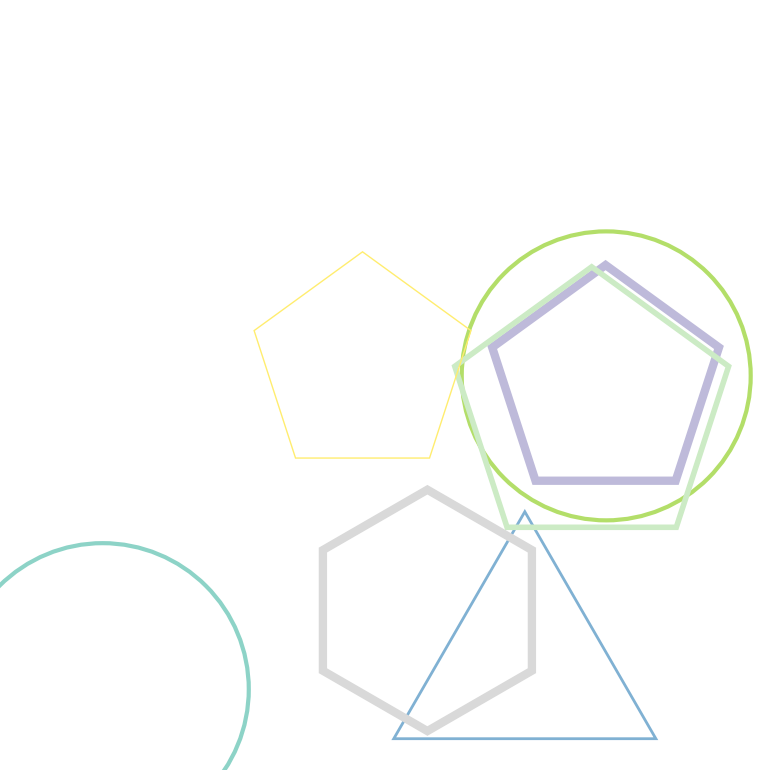[{"shape": "circle", "thickness": 1.5, "radius": 0.95, "center": [0.133, 0.105]}, {"shape": "pentagon", "thickness": 3, "radius": 0.77, "center": [0.786, 0.501]}, {"shape": "triangle", "thickness": 1, "radius": 0.98, "center": [0.682, 0.139]}, {"shape": "circle", "thickness": 1.5, "radius": 0.94, "center": [0.787, 0.512]}, {"shape": "hexagon", "thickness": 3, "radius": 0.78, "center": [0.555, 0.207]}, {"shape": "pentagon", "thickness": 2, "radius": 0.93, "center": [0.768, 0.466]}, {"shape": "pentagon", "thickness": 0.5, "radius": 0.74, "center": [0.471, 0.525]}]